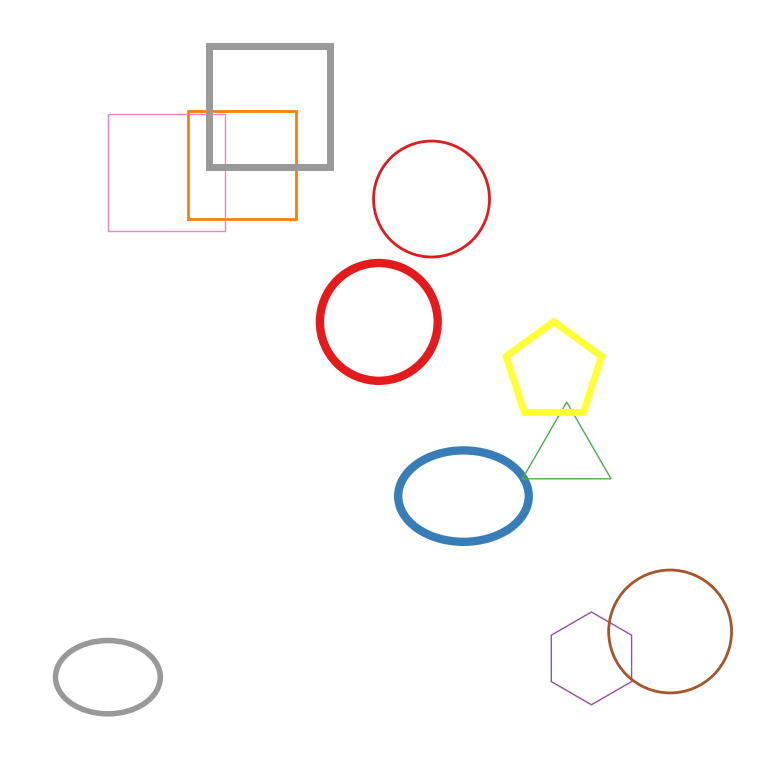[{"shape": "circle", "thickness": 1, "radius": 0.38, "center": [0.56, 0.742]}, {"shape": "circle", "thickness": 3, "radius": 0.38, "center": [0.492, 0.582]}, {"shape": "oval", "thickness": 3, "radius": 0.42, "center": [0.602, 0.356]}, {"shape": "triangle", "thickness": 0.5, "radius": 0.33, "center": [0.736, 0.411]}, {"shape": "hexagon", "thickness": 0.5, "radius": 0.3, "center": [0.768, 0.145]}, {"shape": "square", "thickness": 1, "radius": 0.35, "center": [0.314, 0.786]}, {"shape": "pentagon", "thickness": 2.5, "radius": 0.33, "center": [0.719, 0.517]}, {"shape": "circle", "thickness": 1, "radius": 0.4, "center": [0.87, 0.18]}, {"shape": "square", "thickness": 0.5, "radius": 0.38, "center": [0.216, 0.776]}, {"shape": "square", "thickness": 2.5, "radius": 0.39, "center": [0.35, 0.862]}, {"shape": "oval", "thickness": 2, "radius": 0.34, "center": [0.14, 0.121]}]